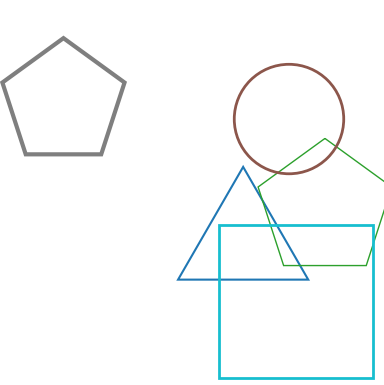[{"shape": "triangle", "thickness": 1.5, "radius": 0.98, "center": [0.632, 0.371]}, {"shape": "pentagon", "thickness": 1, "radius": 0.91, "center": [0.844, 0.458]}, {"shape": "circle", "thickness": 2, "radius": 0.71, "center": [0.751, 0.691]}, {"shape": "pentagon", "thickness": 3, "radius": 0.83, "center": [0.165, 0.734]}, {"shape": "square", "thickness": 2, "radius": 1.0, "center": [0.769, 0.218]}]